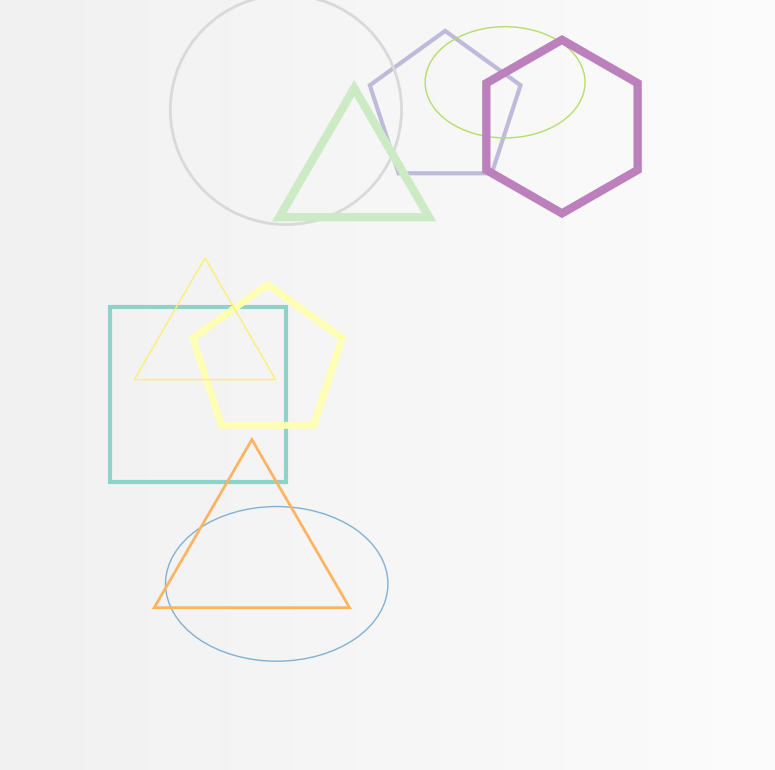[{"shape": "square", "thickness": 1.5, "radius": 0.57, "center": [0.255, 0.488]}, {"shape": "pentagon", "thickness": 2.5, "radius": 0.51, "center": [0.345, 0.529]}, {"shape": "pentagon", "thickness": 1.5, "radius": 0.51, "center": [0.574, 0.858]}, {"shape": "oval", "thickness": 0.5, "radius": 0.72, "center": [0.357, 0.242]}, {"shape": "triangle", "thickness": 1, "radius": 0.73, "center": [0.325, 0.284]}, {"shape": "oval", "thickness": 0.5, "radius": 0.52, "center": [0.652, 0.893]}, {"shape": "circle", "thickness": 1, "radius": 0.75, "center": [0.369, 0.858]}, {"shape": "hexagon", "thickness": 3, "radius": 0.56, "center": [0.725, 0.836]}, {"shape": "triangle", "thickness": 3, "radius": 0.56, "center": [0.457, 0.774]}, {"shape": "triangle", "thickness": 0.5, "radius": 0.53, "center": [0.265, 0.56]}]